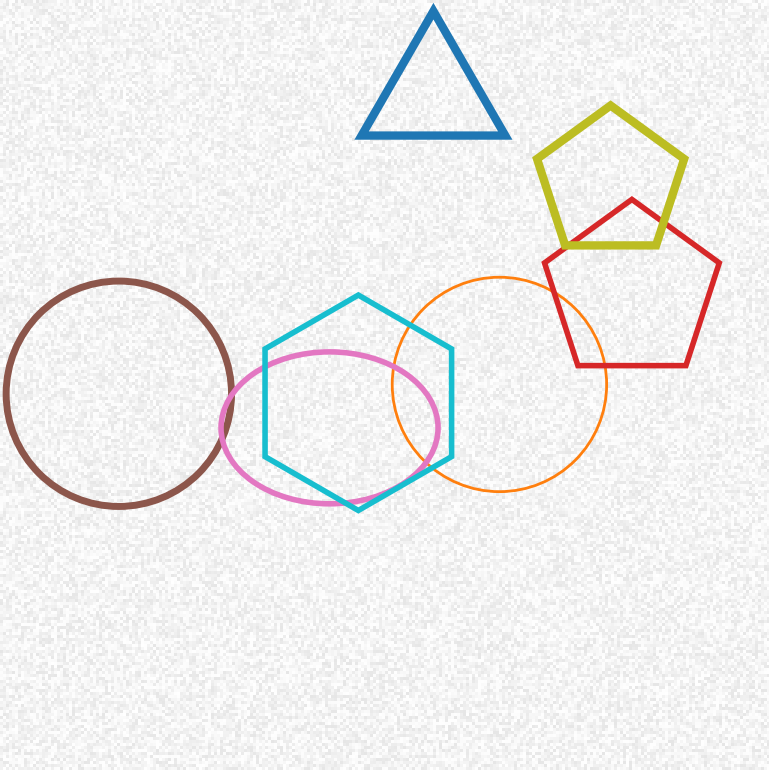[{"shape": "triangle", "thickness": 3, "radius": 0.54, "center": [0.563, 0.878]}, {"shape": "circle", "thickness": 1, "radius": 0.7, "center": [0.649, 0.501]}, {"shape": "pentagon", "thickness": 2, "radius": 0.6, "center": [0.821, 0.622]}, {"shape": "circle", "thickness": 2.5, "radius": 0.73, "center": [0.154, 0.489]}, {"shape": "oval", "thickness": 2, "radius": 0.7, "center": [0.428, 0.444]}, {"shape": "pentagon", "thickness": 3, "radius": 0.5, "center": [0.793, 0.763]}, {"shape": "hexagon", "thickness": 2, "radius": 0.7, "center": [0.465, 0.477]}]